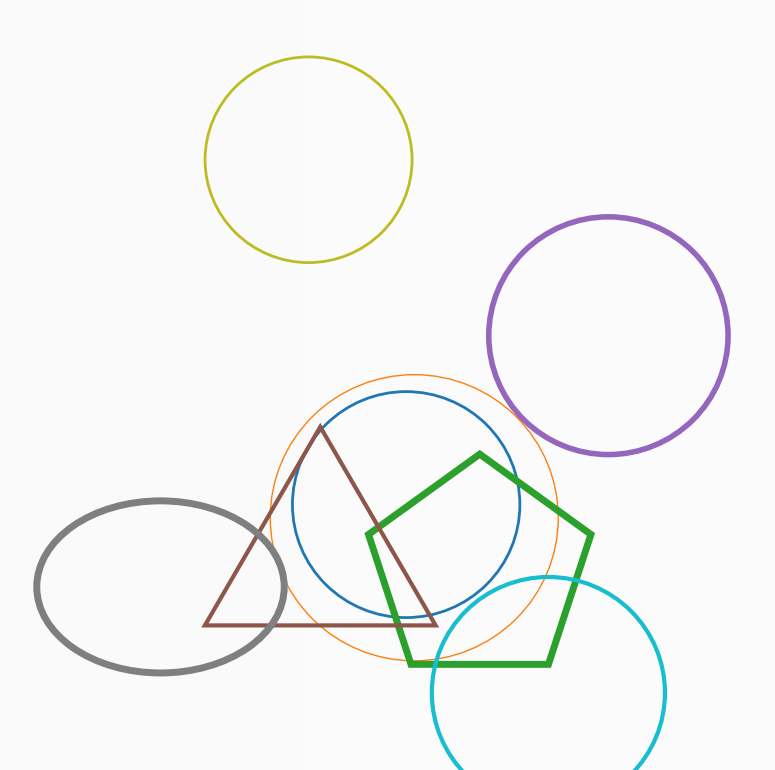[{"shape": "circle", "thickness": 1, "radius": 0.73, "center": [0.524, 0.345]}, {"shape": "circle", "thickness": 0.5, "radius": 0.93, "center": [0.535, 0.328]}, {"shape": "pentagon", "thickness": 2.5, "radius": 0.75, "center": [0.619, 0.259]}, {"shape": "circle", "thickness": 2, "radius": 0.77, "center": [0.785, 0.564]}, {"shape": "triangle", "thickness": 1.5, "radius": 0.86, "center": [0.413, 0.274]}, {"shape": "oval", "thickness": 2.5, "radius": 0.8, "center": [0.207, 0.238]}, {"shape": "circle", "thickness": 1, "radius": 0.67, "center": [0.398, 0.793]}, {"shape": "circle", "thickness": 1.5, "radius": 0.75, "center": [0.708, 0.1]}]